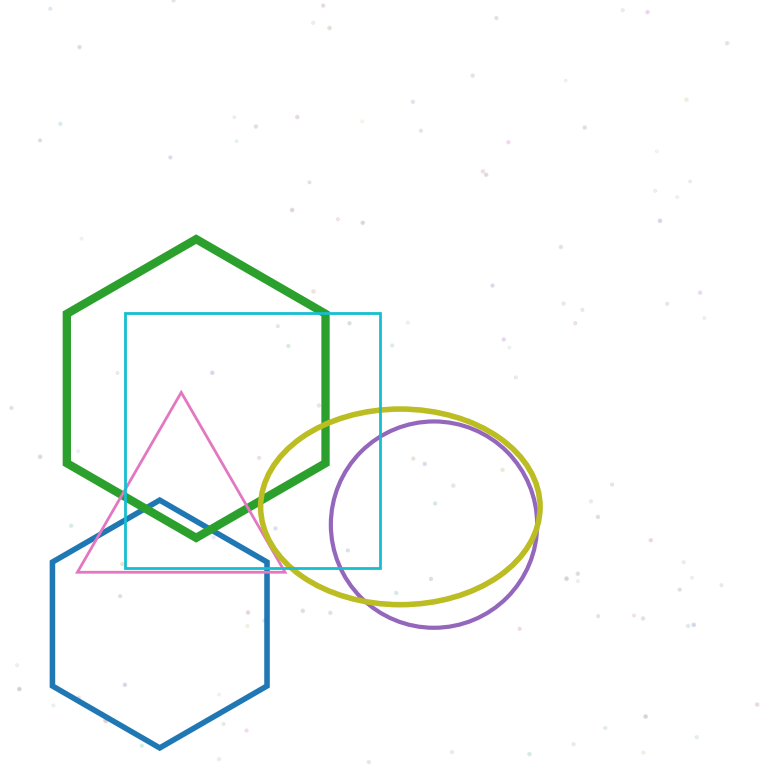[{"shape": "hexagon", "thickness": 2, "radius": 0.8, "center": [0.207, 0.19]}, {"shape": "hexagon", "thickness": 3, "radius": 0.97, "center": [0.255, 0.495]}, {"shape": "circle", "thickness": 1.5, "radius": 0.67, "center": [0.564, 0.319]}, {"shape": "triangle", "thickness": 1, "radius": 0.78, "center": [0.235, 0.335]}, {"shape": "oval", "thickness": 2, "radius": 0.91, "center": [0.52, 0.342]}, {"shape": "square", "thickness": 1, "radius": 0.83, "center": [0.328, 0.428]}]